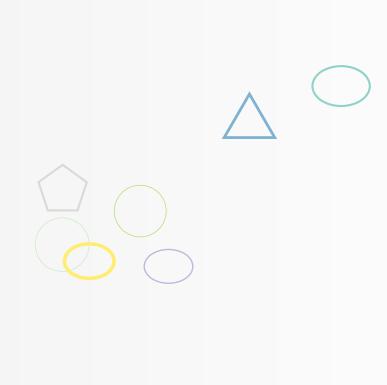[{"shape": "oval", "thickness": 1.5, "radius": 0.37, "center": [0.88, 0.776]}, {"shape": "oval", "thickness": 1, "radius": 0.31, "center": [0.435, 0.308]}, {"shape": "triangle", "thickness": 2, "radius": 0.38, "center": [0.644, 0.68]}, {"shape": "circle", "thickness": 0.5, "radius": 0.34, "center": [0.362, 0.452]}, {"shape": "pentagon", "thickness": 1.5, "radius": 0.33, "center": [0.162, 0.507]}, {"shape": "circle", "thickness": 0.5, "radius": 0.35, "center": [0.16, 0.365]}, {"shape": "oval", "thickness": 2.5, "radius": 0.32, "center": [0.23, 0.322]}]